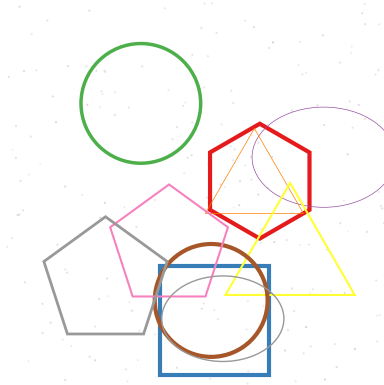[{"shape": "hexagon", "thickness": 3, "radius": 0.75, "center": [0.675, 0.529]}, {"shape": "square", "thickness": 3, "radius": 0.71, "center": [0.558, 0.168]}, {"shape": "circle", "thickness": 2.5, "radius": 0.78, "center": [0.366, 0.731]}, {"shape": "oval", "thickness": 0.5, "radius": 0.93, "center": [0.841, 0.592]}, {"shape": "triangle", "thickness": 0.5, "radius": 0.74, "center": [0.661, 0.519]}, {"shape": "triangle", "thickness": 1.5, "radius": 0.97, "center": [0.754, 0.331]}, {"shape": "circle", "thickness": 3, "radius": 0.73, "center": [0.549, 0.22]}, {"shape": "pentagon", "thickness": 1.5, "radius": 0.8, "center": [0.439, 0.36]}, {"shape": "oval", "thickness": 1, "radius": 0.79, "center": [0.579, 0.172]}, {"shape": "pentagon", "thickness": 2, "radius": 0.84, "center": [0.274, 0.269]}]